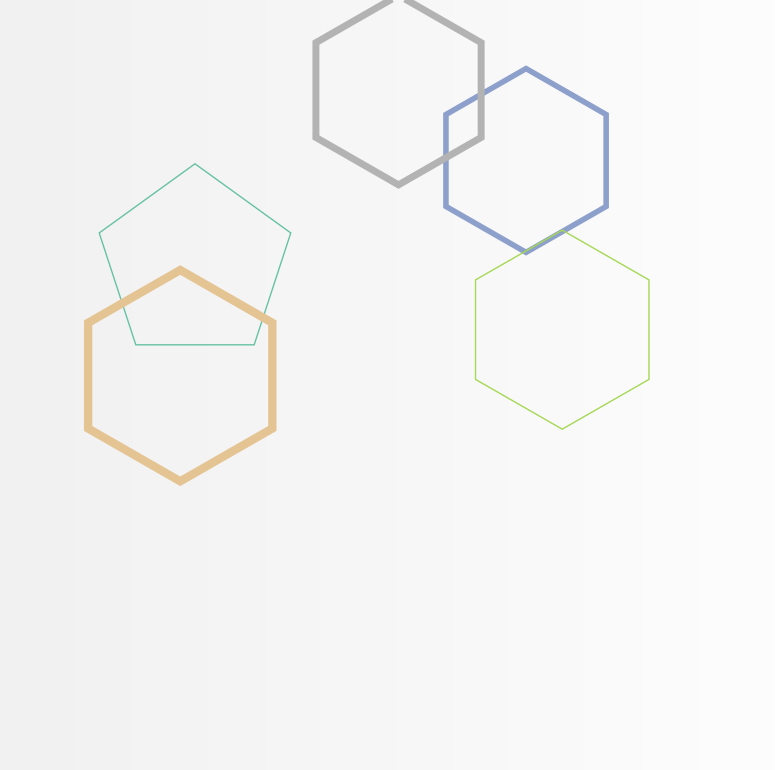[{"shape": "pentagon", "thickness": 0.5, "radius": 0.65, "center": [0.252, 0.657]}, {"shape": "hexagon", "thickness": 2, "radius": 0.6, "center": [0.679, 0.792]}, {"shape": "hexagon", "thickness": 0.5, "radius": 0.65, "center": [0.725, 0.572]}, {"shape": "hexagon", "thickness": 3, "radius": 0.69, "center": [0.233, 0.512]}, {"shape": "hexagon", "thickness": 2.5, "radius": 0.62, "center": [0.514, 0.883]}]